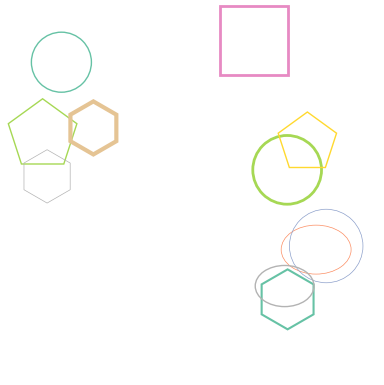[{"shape": "circle", "thickness": 1, "radius": 0.39, "center": [0.159, 0.838]}, {"shape": "hexagon", "thickness": 1.5, "radius": 0.39, "center": [0.747, 0.222]}, {"shape": "oval", "thickness": 0.5, "radius": 0.45, "center": [0.821, 0.352]}, {"shape": "circle", "thickness": 0.5, "radius": 0.48, "center": [0.847, 0.361]}, {"shape": "square", "thickness": 2, "radius": 0.44, "center": [0.66, 0.895]}, {"shape": "pentagon", "thickness": 1, "radius": 0.47, "center": [0.111, 0.65]}, {"shape": "circle", "thickness": 2, "radius": 0.45, "center": [0.746, 0.559]}, {"shape": "pentagon", "thickness": 1, "radius": 0.4, "center": [0.798, 0.629]}, {"shape": "hexagon", "thickness": 3, "radius": 0.34, "center": [0.243, 0.668]}, {"shape": "hexagon", "thickness": 0.5, "radius": 0.35, "center": [0.122, 0.542]}, {"shape": "oval", "thickness": 1, "radius": 0.38, "center": [0.739, 0.257]}]